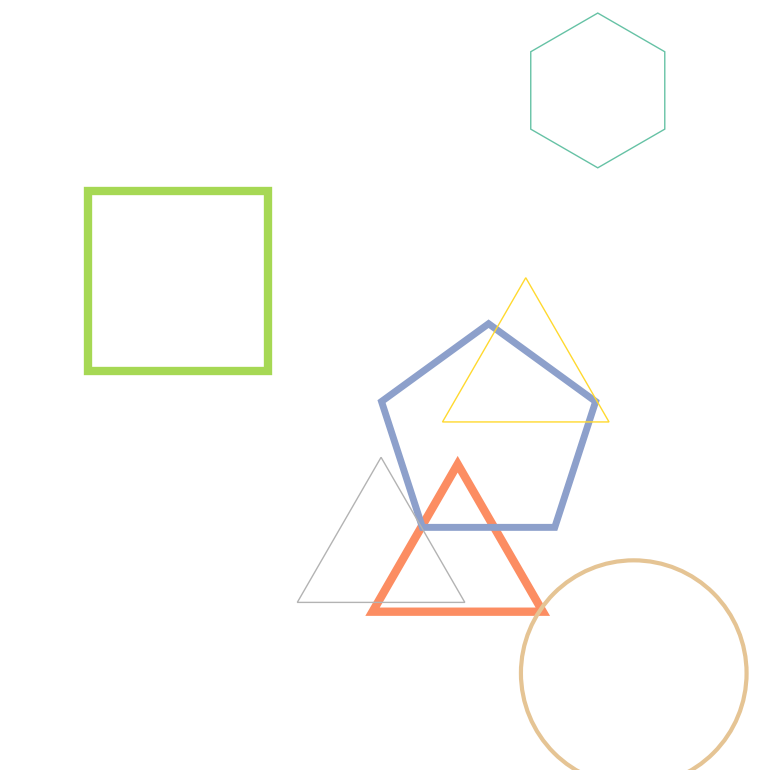[{"shape": "hexagon", "thickness": 0.5, "radius": 0.5, "center": [0.776, 0.883]}, {"shape": "triangle", "thickness": 3, "radius": 0.64, "center": [0.594, 0.269]}, {"shape": "pentagon", "thickness": 2.5, "radius": 0.73, "center": [0.635, 0.433]}, {"shape": "square", "thickness": 3, "radius": 0.59, "center": [0.231, 0.635]}, {"shape": "triangle", "thickness": 0.5, "radius": 0.62, "center": [0.683, 0.514]}, {"shape": "circle", "thickness": 1.5, "radius": 0.73, "center": [0.823, 0.126]}, {"shape": "triangle", "thickness": 0.5, "radius": 0.63, "center": [0.495, 0.28]}]